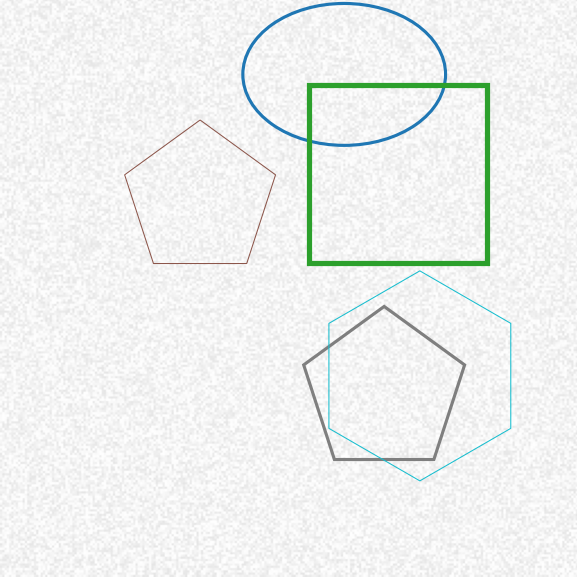[{"shape": "oval", "thickness": 1.5, "radius": 0.88, "center": [0.596, 0.87]}, {"shape": "square", "thickness": 2.5, "radius": 0.77, "center": [0.689, 0.698]}, {"shape": "pentagon", "thickness": 0.5, "radius": 0.69, "center": [0.346, 0.654]}, {"shape": "pentagon", "thickness": 1.5, "radius": 0.73, "center": [0.665, 0.322]}, {"shape": "hexagon", "thickness": 0.5, "radius": 0.91, "center": [0.727, 0.348]}]